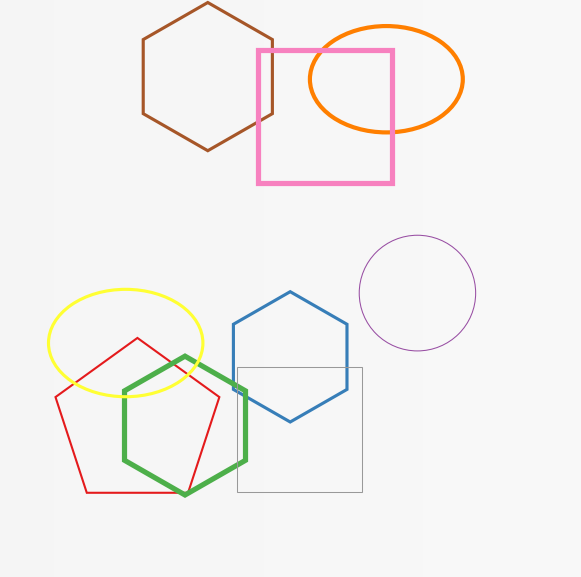[{"shape": "pentagon", "thickness": 1, "radius": 0.74, "center": [0.236, 0.266]}, {"shape": "hexagon", "thickness": 1.5, "radius": 0.56, "center": [0.499, 0.381]}, {"shape": "hexagon", "thickness": 2.5, "radius": 0.6, "center": [0.318, 0.262]}, {"shape": "circle", "thickness": 0.5, "radius": 0.5, "center": [0.718, 0.492]}, {"shape": "oval", "thickness": 2, "radius": 0.66, "center": [0.665, 0.862]}, {"shape": "oval", "thickness": 1.5, "radius": 0.66, "center": [0.216, 0.405]}, {"shape": "hexagon", "thickness": 1.5, "radius": 0.64, "center": [0.358, 0.866]}, {"shape": "square", "thickness": 2.5, "radius": 0.57, "center": [0.559, 0.797]}, {"shape": "square", "thickness": 0.5, "radius": 0.54, "center": [0.516, 0.256]}]